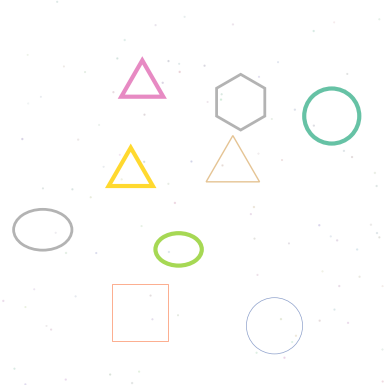[{"shape": "circle", "thickness": 3, "radius": 0.36, "center": [0.862, 0.699]}, {"shape": "square", "thickness": 0.5, "radius": 0.37, "center": [0.364, 0.188]}, {"shape": "circle", "thickness": 0.5, "radius": 0.37, "center": [0.713, 0.154]}, {"shape": "triangle", "thickness": 3, "radius": 0.31, "center": [0.37, 0.78]}, {"shape": "oval", "thickness": 3, "radius": 0.3, "center": [0.464, 0.352]}, {"shape": "triangle", "thickness": 3, "radius": 0.33, "center": [0.34, 0.55]}, {"shape": "triangle", "thickness": 1, "radius": 0.4, "center": [0.605, 0.568]}, {"shape": "hexagon", "thickness": 2, "radius": 0.36, "center": [0.625, 0.735]}, {"shape": "oval", "thickness": 2, "radius": 0.38, "center": [0.111, 0.403]}]